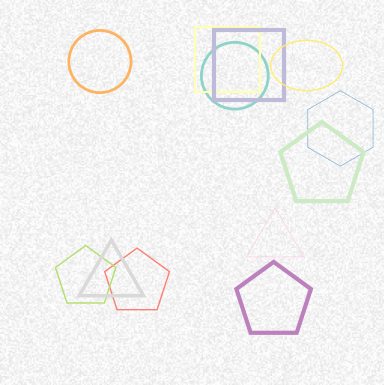[{"shape": "circle", "thickness": 2, "radius": 0.43, "center": [0.61, 0.803]}, {"shape": "square", "thickness": 1.5, "radius": 0.42, "center": [0.59, 0.846]}, {"shape": "square", "thickness": 3, "radius": 0.46, "center": [0.646, 0.831]}, {"shape": "pentagon", "thickness": 1, "radius": 0.44, "center": [0.356, 0.267]}, {"shape": "hexagon", "thickness": 0.5, "radius": 0.49, "center": [0.884, 0.666]}, {"shape": "circle", "thickness": 2, "radius": 0.4, "center": [0.26, 0.84]}, {"shape": "pentagon", "thickness": 1, "radius": 0.41, "center": [0.222, 0.28]}, {"shape": "triangle", "thickness": 0.5, "radius": 0.43, "center": [0.715, 0.375]}, {"shape": "triangle", "thickness": 2.5, "radius": 0.48, "center": [0.289, 0.28]}, {"shape": "pentagon", "thickness": 3, "radius": 0.51, "center": [0.711, 0.218]}, {"shape": "pentagon", "thickness": 3, "radius": 0.57, "center": [0.836, 0.57]}, {"shape": "oval", "thickness": 1, "radius": 0.47, "center": [0.797, 0.83]}]